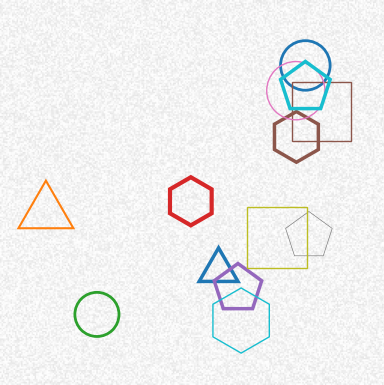[{"shape": "circle", "thickness": 2, "radius": 0.32, "center": [0.793, 0.83]}, {"shape": "triangle", "thickness": 2.5, "radius": 0.29, "center": [0.568, 0.298]}, {"shape": "triangle", "thickness": 1.5, "radius": 0.41, "center": [0.119, 0.448]}, {"shape": "circle", "thickness": 2, "radius": 0.29, "center": [0.252, 0.183]}, {"shape": "hexagon", "thickness": 3, "radius": 0.31, "center": [0.496, 0.477]}, {"shape": "pentagon", "thickness": 2.5, "radius": 0.32, "center": [0.618, 0.251]}, {"shape": "square", "thickness": 1, "radius": 0.38, "center": [0.835, 0.711]}, {"shape": "hexagon", "thickness": 2.5, "radius": 0.33, "center": [0.77, 0.644]}, {"shape": "circle", "thickness": 1, "radius": 0.38, "center": [0.768, 0.764]}, {"shape": "pentagon", "thickness": 0.5, "radius": 0.32, "center": [0.802, 0.387]}, {"shape": "square", "thickness": 1, "radius": 0.39, "center": [0.72, 0.383]}, {"shape": "pentagon", "thickness": 2.5, "radius": 0.34, "center": [0.793, 0.773]}, {"shape": "hexagon", "thickness": 1, "radius": 0.42, "center": [0.626, 0.167]}]